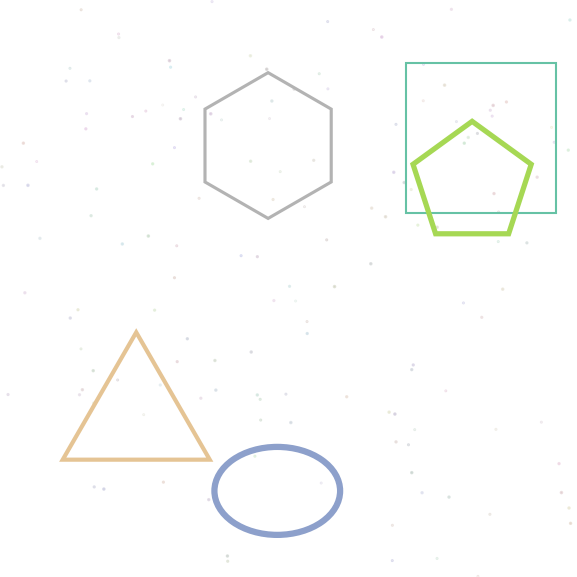[{"shape": "square", "thickness": 1, "radius": 0.65, "center": [0.833, 0.76]}, {"shape": "oval", "thickness": 3, "radius": 0.54, "center": [0.48, 0.149]}, {"shape": "pentagon", "thickness": 2.5, "radius": 0.54, "center": [0.818, 0.681]}, {"shape": "triangle", "thickness": 2, "radius": 0.74, "center": [0.236, 0.277]}, {"shape": "hexagon", "thickness": 1.5, "radius": 0.63, "center": [0.464, 0.747]}]